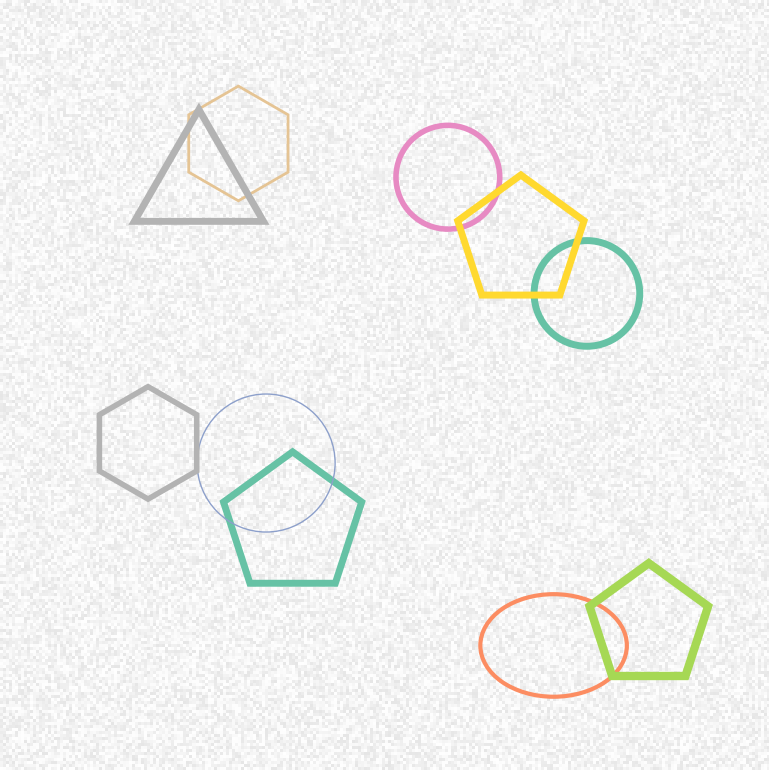[{"shape": "pentagon", "thickness": 2.5, "radius": 0.47, "center": [0.38, 0.319]}, {"shape": "circle", "thickness": 2.5, "radius": 0.34, "center": [0.762, 0.619]}, {"shape": "oval", "thickness": 1.5, "radius": 0.48, "center": [0.719, 0.162]}, {"shape": "circle", "thickness": 0.5, "radius": 0.45, "center": [0.346, 0.399]}, {"shape": "circle", "thickness": 2, "radius": 0.34, "center": [0.582, 0.77]}, {"shape": "pentagon", "thickness": 3, "radius": 0.4, "center": [0.843, 0.188]}, {"shape": "pentagon", "thickness": 2.5, "radius": 0.43, "center": [0.676, 0.687]}, {"shape": "hexagon", "thickness": 1, "radius": 0.37, "center": [0.31, 0.814]}, {"shape": "hexagon", "thickness": 2, "radius": 0.36, "center": [0.192, 0.425]}, {"shape": "triangle", "thickness": 2.5, "radius": 0.48, "center": [0.258, 0.761]}]